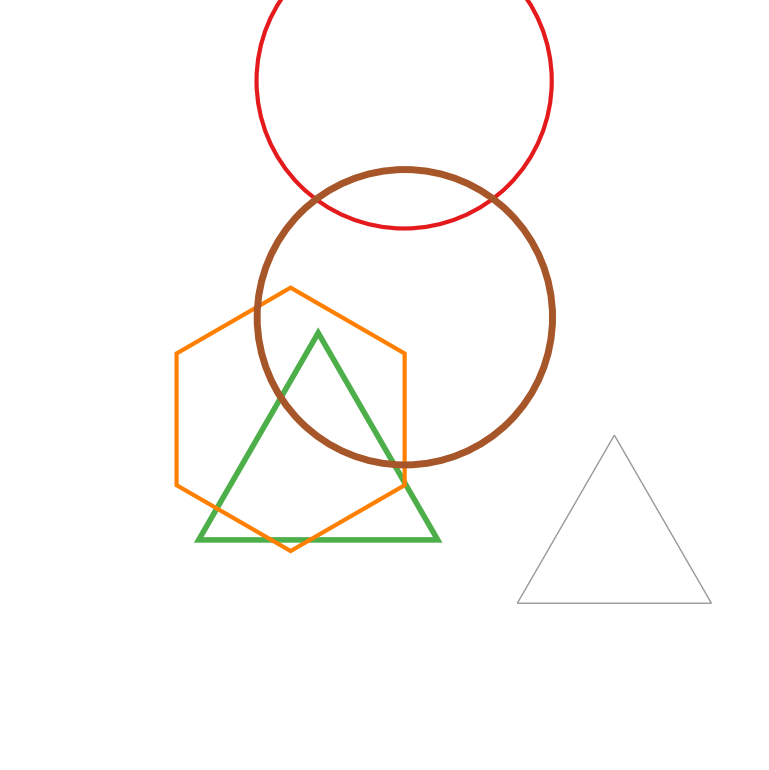[{"shape": "circle", "thickness": 1.5, "radius": 0.96, "center": [0.525, 0.895]}, {"shape": "triangle", "thickness": 2, "radius": 0.9, "center": [0.413, 0.388]}, {"shape": "hexagon", "thickness": 1.5, "radius": 0.86, "center": [0.377, 0.455]}, {"shape": "circle", "thickness": 2.5, "radius": 0.96, "center": [0.526, 0.588]}, {"shape": "triangle", "thickness": 0.5, "radius": 0.73, "center": [0.798, 0.289]}]